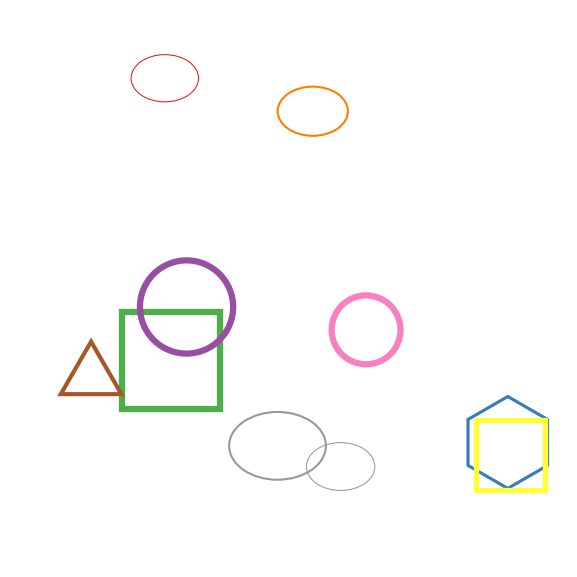[{"shape": "oval", "thickness": 0.5, "radius": 0.29, "center": [0.285, 0.864]}, {"shape": "hexagon", "thickness": 1.5, "radius": 0.4, "center": [0.879, 0.233]}, {"shape": "square", "thickness": 3, "radius": 0.42, "center": [0.296, 0.375]}, {"shape": "circle", "thickness": 3, "radius": 0.4, "center": [0.323, 0.468]}, {"shape": "oval", "thickness": 1, "radius": 0.3, "center": [0.542, 0.807]}, {"shape": "square", "thickness": 2.5, "radius": 0.3, "center": [0.884, 0.211]}, {"shape": "triangle", "thickness": 2, "radius": 0.3, "center": [0.158, 0.347]}, {"shape": "circle", "thickness": 3, "radius": 0.3, "center": [0.634, 0.428]}, {"shape": "oval", "thickness": 0.5, "radius": 0.3, "center": [0.59, 0.191]}, {"shape": "oval", "thickness": 1, "radius": 0.42, "center": [0.481, 0.227]}]